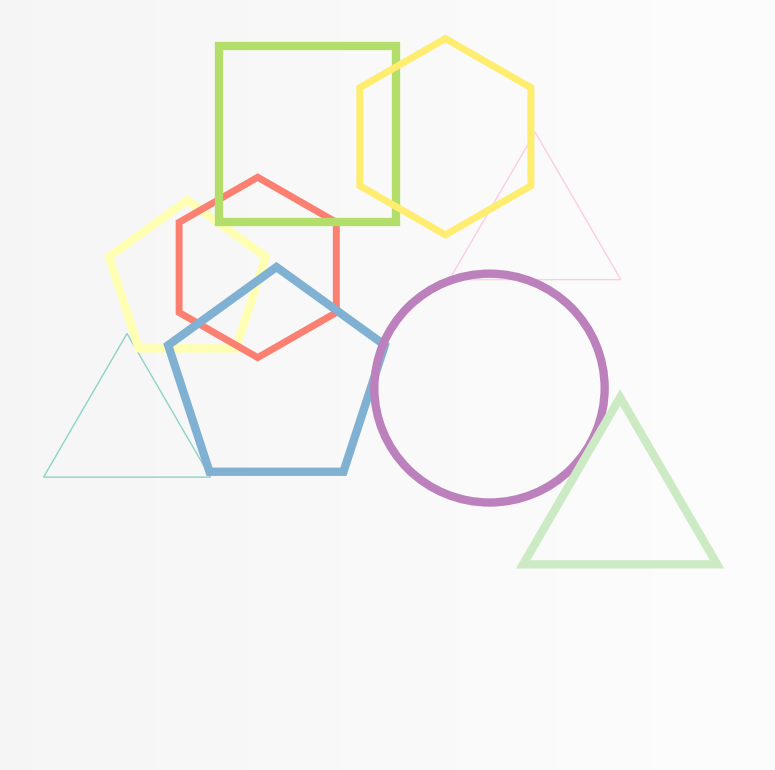[{"shape": "triangle", "thickness": 0.5, "radius": 0.62, "center": [0.164, 0.443]}, {"shape": "pentagon", "thickness": 3, "radius": 0.53, "center": [0.242, 0.634]}, {"shape": "hexagon", "thickness": 2.5, "radius": 0.59, "center": [0.333, 0.653]}, {"shape": "pentagon", "thickness": 3, "radius": 0.73, "center": [0.357, 0.506]}, {"shape": "square", "thickness": 3, "radius": 0.57, "center": [0.397, 0.826]}, {"shape": "triangle", "thickness": 0.5, "radius": 0.64, "center": [0.69, 0.701]}, {"shape": "circle", "thickness": 3, "radius": 0.74, "center": [0.632, 0.496]}, {"shape": "triangle", "thickness": 3, "radius": 0.72, "center": [0.8, 0.339]}, {"shape": "hexagon", "thickness": 2.5, "radius": 0.64, "center": [0.575, 0.822]}]